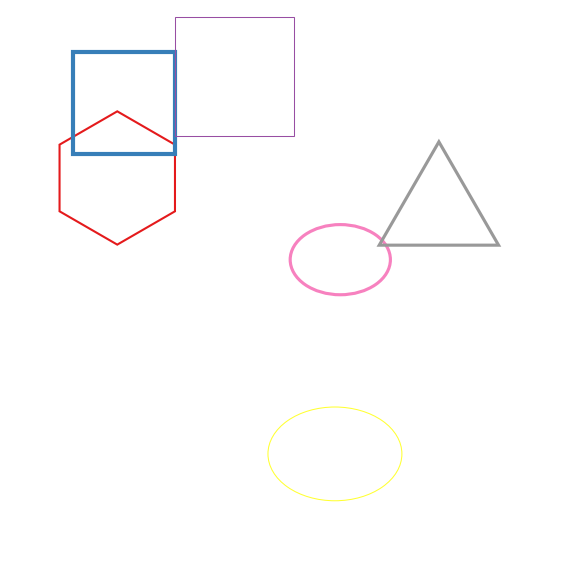[{"shape": "hexagon", "thickness": 1, "radius": 0.58, "center": [0.203, 0.691]}, {"shape": "square", "thickness": 2, "radius": 0.44, "center": [0.215, 0.821]}, {"shape": "square", "thickness": 0.5, "radius": 0.52, "center": [0.406, 0.867]}, {"shape": "oval", "thickness": 0.5, "radius": 0.58, "center": [0.58, 0.213]}, {"shape": "oval", "thickness": 1.5, "radius": 0.43, "center": [0.589, 0.549]}, {"shape": "triangle", "thickness": 1.5, "radius": 0.6, "center": [0.76, 0.634]}]